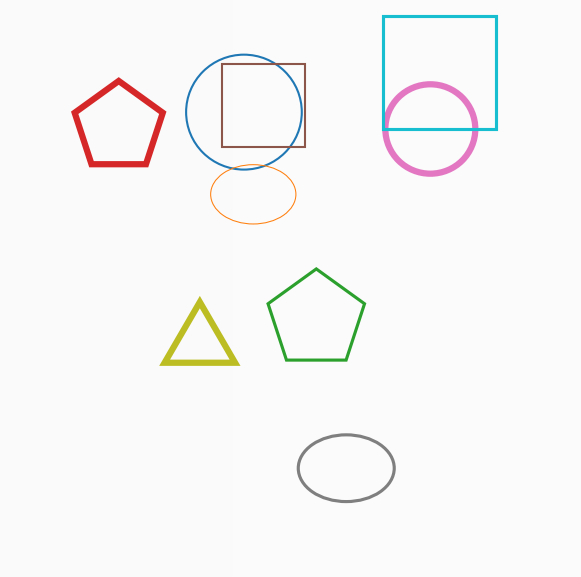[{"shape": "circle", "thickness": 1, "radius": 0.5, "center": [0.42, 0.805]}, {"shape": "oval", "thickness": 0.5, "radius": 0.37, "center": [0.436, 0.663]}, {"shape": "pentagon", "thickness": 1.5, "radius": 0.44, "center": [0.544, 0.446]}, {"shape": "pentagon", "thickness": 3, "radius": 0.4, "center": [0.204, 0.779]}, {"shape": "square", "thickness": 1, "radius": 0.36, "center": [0.453, 0.817]}, {"shape": "circle", "thickness": 3, "radius": 0.39, "center": [0.74, 0.776]}, {"shape": "oval", "thickness": 1.5, "radius": 0.41, "center": [0.596, 0.188]}, {"shape": "triangle", "thickness": 3, "radius": 0.35, "center": [0.344, 0.406]}, {"shape": "square", "thickness": 1.5, "radius": 0.49, "center": [0.756, 0.874]}]